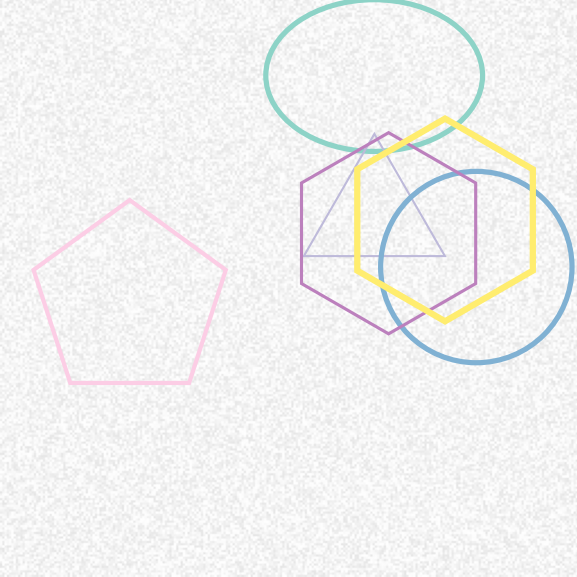[{"shape": "oval", "thickness": 2.5, "radius": 0.94, "center": [0.648, 0.868]}, {"shape": "triangle", "thickness": 1, "radius": 0.71, "center": [0.648, 0.626]}, {"shape": "circle", "thickness": 2.5, "radius": 0.83, "center": [0.825, 0.537]}, {"shape": "pentagon", "thickness": 2, "radius": 0.88, "center": [0.225, 0.478]}, {"shape": "hexagon", "thickness": 1.5, "radius": 0.87, "center": [0.673, 0.595]}, {"shape": "hexagon", "thickness": 3, "radius": 0.88, "center": [0.771, 0.618]}]